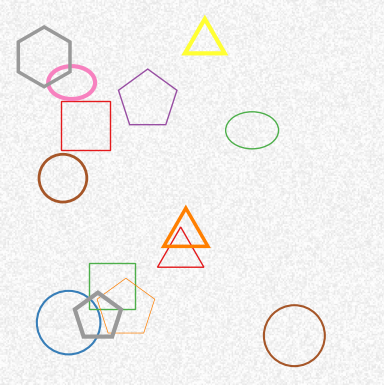[{"shape": "triangle", "thickness": 1, "radius": 0.35, "center": [0.469, 0.341]}, {"shape": "square", "thickness": 1, "radius": 0.32, "center": [0.222, 0.675]}, {"shape": "circle", "thickness": 1.5, "radius": 0.41, "center": [0.178, 0.162]}, {"shape": "square", "thickness": 1, "radius": 0.3, "center": [0.291, 0.257]}, {"shape": "oval", "thickness": 1, "radius": 0.34, "center": [0.655, 0.662]}, {"shape": "pentagon", "thickness": 1, "radius": 0.4, "center": [0.384, 0.741]}, {"shape": "pentagon", "thickness": 0.5, "radius": 0.39, "center": [0.327, 0.199]}, {"shape": "triangle", "thickness": 2.5, "radius": 0.33, "center": [0.483, 0.393]}, {"shape": "triangle", "thickness": 3, "radius": 0.3, "center": [0.532, 0.891]}, {"shape": "circle", "thickness": 1.5, "radius": 0.4, "center": [0.765, 0.128]}, {"shape": "circle", "thickness": 2, "radius": 0.31, "center": [0.163, 0.537]}, {"shape": "oval", "thickness": 3, "radius": 0.3, "center": [0.186, 0.786]}, {"shape": "hexagon", "thickness": 2.5, "radius": 0.39, "center": [0.115, 0.852]}, {"shape": "pentagon", "thickness": 3, "radius": 0.32, "center": [0.254, 0.177]}]